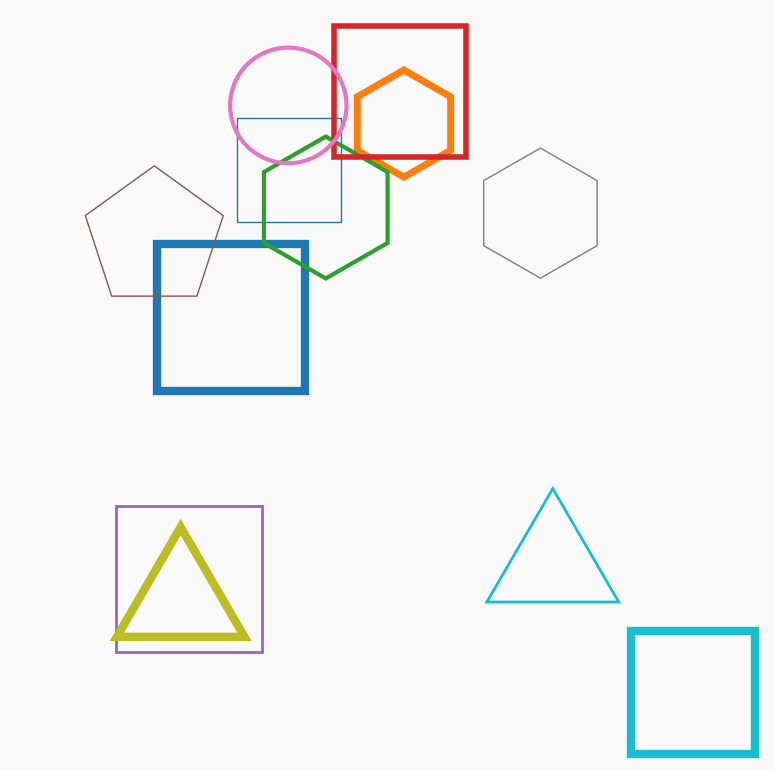[{"shape": "square", "thickness": 0.5, "radius": 0.34, "center": [0.373, 0.78]}, {"shape": "square", "thickness": 3, "radius": 0.48, "center": [0.298, 0.587]}, {"shape": "hexagon", "thickness": 2.5, "radius": 0.35, "center": [0.521, 0.84]}, {"shape": "hexagon", "thickness": 1.5, "radius": 0.46, "center": [0.42, 0.731]}, {"shape": "square", "thickness": 2, "radius": 0.43, "center": [0.516, 0.881]}, {"shape": "square", "thickness": 1, "radius": 0.47, "center": [0.244, 0.248]}, {"shape": "pentagon", "thickness": 0.5, "radius": 0.47, "center": [0.199, 0.691]}, {"shape": "circle", "thickness": 1.5, "radius": 0.38, "center": [0.372, 0.863]}, {"shape": "hexagon", "thickness": 0.5, "radius": 0.42, "center": [0.697, 0.723]}, {"shape": "triangle", "thickness": 3, "radius": 0.48, "center": [0.233, 0.22]}, {"shape": "square", "thickness": 3, "radius": 0.4, "center": [0.894, 0.101]}, {"shape": "triangle", "thickness": 1, "radius": 0.49, "center": [0.713, 0.267]}]